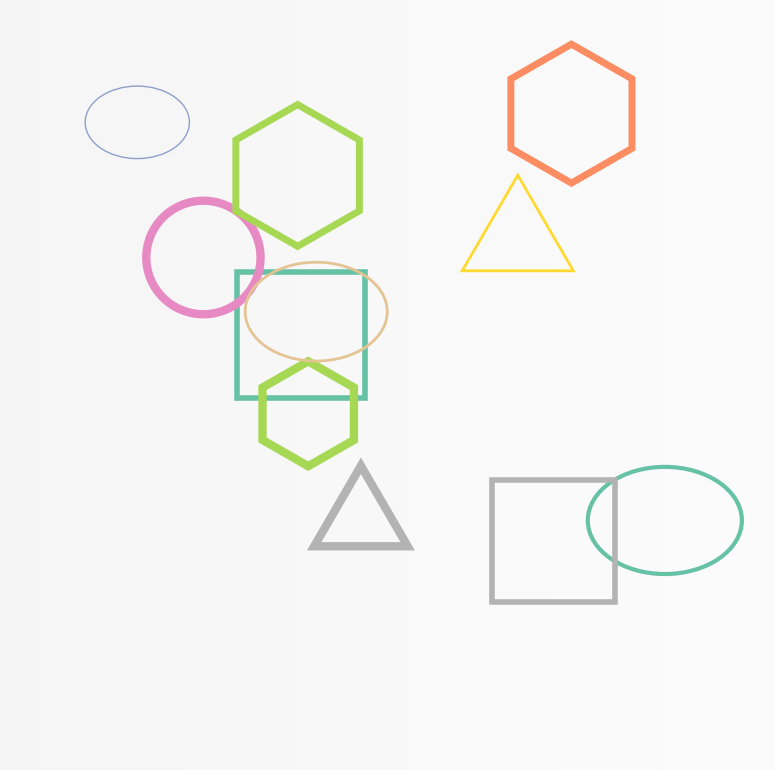[{"shape": "oval", "thickness": 1.5, "radius": 0.5, "center": [0.858, 0.324]}, {"shape": "square", "thickness": 2, "radius": 0.41, "center": [0.389, 0.565]}, {"shape": "hexagon", "thickness": 2.5, "radius": 0.45, "center": [0.737, 0.852]}, {"shape": "oval", "thickness": 0.5, "radius": 0.34, "center": [0.177, 0.841]}, {"shape": "circle", "thickness": 3, "radius": 0.37, "center": [0.262, 0.666]}, {"shape": "hexagon", "thickness": 3, "radius": 0.34, "center": [0.398, 0.463]}, {"shape": "hexagon", "thickness": 2.5, "radius": 0.46, "center": [0.384, 0.772]}, {"shape": "triangle", "thickness": 1, "radius": 0.41, "center": [0.668, 0.69]}, {"shape": "oval", "thickness": 1, "radius": 0.46, "center": [0.408, 0.595]}, {"shape": "square", "thickness": 2, "radius": 0.4, "center": [0.714, 0.297]}, {"shape": "triangle", "thickness": 3, "radius": 0.35, "center": [0.466, 0.325]}]